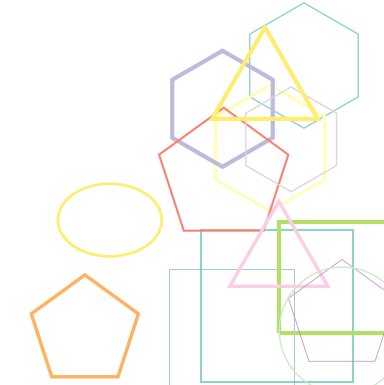[{"shape": "hexagon", "thickness": 1, "radius": 0.81, "center": [0.79, 0.83]}, {"shape": "square", "thickness": 1.5, "radius": 0.99, "center": [0.72, 0.206]}, {"shape": "hexagon", "thickness": 2, "radius": 0.82, "center": [0.702, 0.615]}, {"shape": "hexagon", "thickness": 3, "radius": 0.75, "center": [0.578, 0.717]}, {"shape": "pentagon", "thickness": 1.5, "radius": 0.88, "center": [0.581, 0.544]}, {"shape": "square", "thickness": 0.5, "radius": 0.81, "center": [0.601, 0.14]}, {"shape": "pentagon", "thickness": 2.5, "radius": 0.73, "center": [0.22, 0.14]}, {"shape": "square", "thickness": 3, "radius": 0.72, "center": [0.867, 0.279]}, {"shape": "triangle", "thickness": 2.5, "radius": 0.74, "center": [0.724, 0.33]}, {"shape": "hexagon", "thickness": 1, "radius": 0.68, "center": [0.756, 0.638]}, {"shape": "pentagon", "thickness": 0.5, "radius": 0.73, "center": [0.888, 0.18]}, {"shape": "circle", "thickness": 1, "radius": 0.82, "center": [0.89, 0.142]}, {"shape": "triangle", "thickness": 3, "radius": 0.79, "center": [0.688, 0.77]}, {"shape": "oval", "thickness": 2, "radius": 0.67, "center": [0.285, 0.428]}]